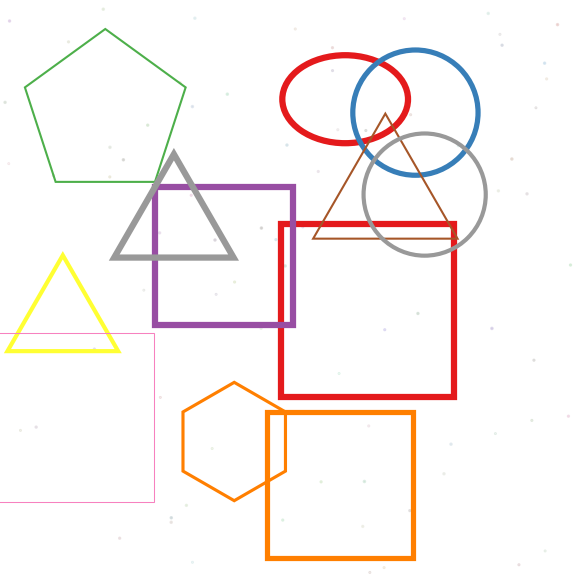[{"shape": "square", "thickness": 3, "radius": 0.75, "center": [0.637, 0.462]}, {"shape": "oval", "thickness": 3, "radius": 0.54, "center": [0.598, 0.827]}, {"shape": "circle", "thickness": 2.5, "radius": 0.54, "center": [0.719, 0.804]}, {"shape": "pentagon", "thickness": 1, "radius": 0.73, "center": [0.182, 0.803]}, {"shape": "square", "thickness": 3, "radius": 0.6, "center": [0.387, 0.556]}, {"shape": "hexagon", "thickness": 1.5, "radius": 0.51, "center": [0.406, 0.235]}, {"shape": "square", "thickness": 2.5, "radius": 0.63, "center": [0.588, 0.159]}, {"shape": "triangle", "thickness": 2, "radius": 0.55, "center": [0.109, 0.446]}, {"shape": "triangle", "thickness": 1, "radius": 0.72, "center": [0.667, 0.658]}, {"shape": "square", "thickness": 0.5, "radius": 0.73, "center": [0.121, 0.276]}, {"shape": "triangle", "thickness": 3, "radius": 0.6, "center": [0.301, 0.613]}, {"shape": "circle", "thickness": 2, "radius": 0.53, "center": [0.735, 0.662]}]